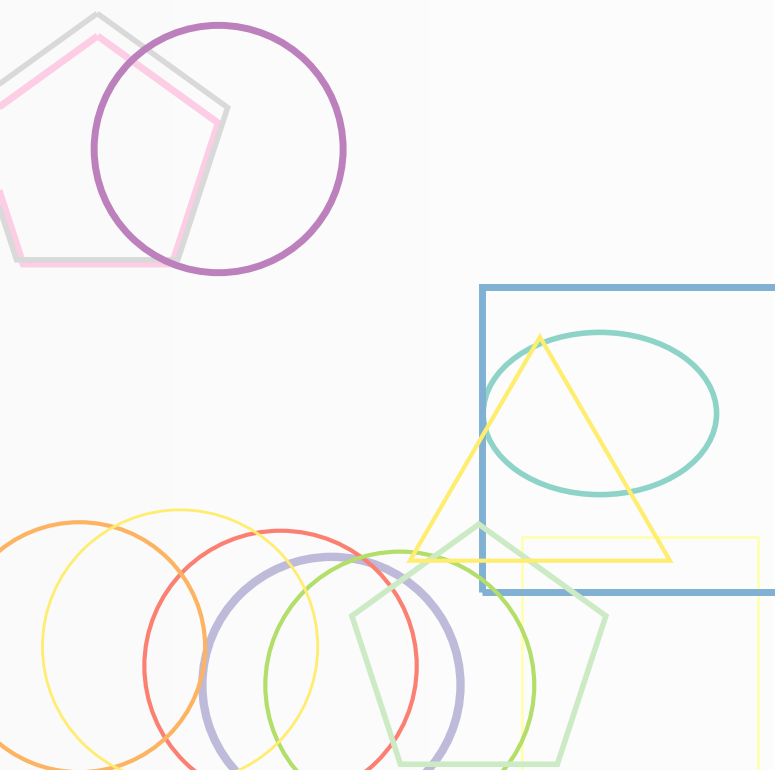[{"shape": "oval", "thickness": 2, "radius": 0.75, "center": [0.774, 0.463]}, {"shape": "square", "thickness": 1, "radius": 0.76, "center": [0.826, 0.15]}, {"shape": "circle", "thickness": 3, "radius": 0.83, "center": [0.428, 0.11]}, {"shape": "circle", "thickness": 1.5, "radius": 0.88, "center": [0.362, 0.135]}, {"shape": "square", "thickness": 2.5, "radius": 0.99, "center": [0.819, 0.429]}, {"shape": "circle", "thickness": 1.5, "radius": 0.81, "center": [0.102, 0.159]}, {"shape": "circle", "thickness": 1.5, "radius": 0.87, "center": [0.516, 0.11]}, {"shape": "pentagon", "thickness": 2.5, "radius": 0.82, "center": [0.126, 0.79]}, {"shape": "pentagon", "thickness": 2, "radius": 0.88, "center": [0.125, 0.806]}, {"shape": "circle", "thickness": 2.5, "radius": 0.8, "center": [0.282, 0.806]}, {"shape": "pentagon", "thickness": 2, "radius": 0.86, "center": [0.618, 0.147]}, {"shape": "circle", "thickness": 1, "radius": 0.89, "center": [0.232, 0.16]}, {"shape": "triangle", "thickness": 1.5, "radius": 0.97, "center": [0.697, 0.369]}]